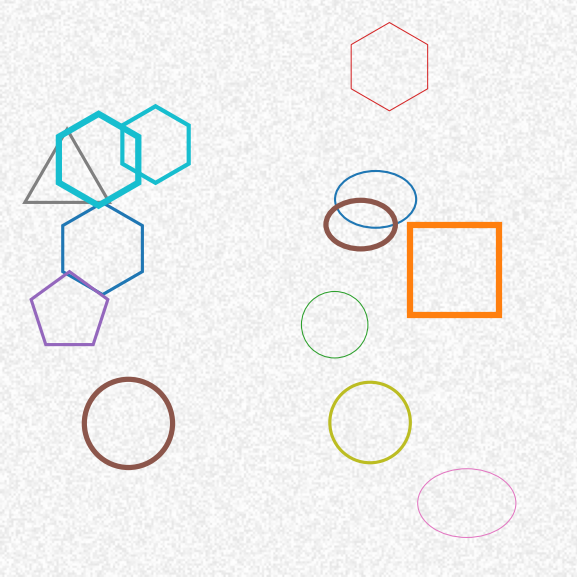[{"shape": "hexagon", "thickness": 1.5, "radius": 0.4, "center": [0.178, 0.569]}, {"shape": "oval", "thickness": 1, "radius": 0.35, "center": [0.65, 0.654]}, {"shape": "square", "thickness": 3, "radius": 0.39, "center": [0.787, 0.532]}, {"shape": "circle", "thickness": 0.5, "radius": 0.29, "center": [0.58, 0.437]}, {"shape": "hexagon", "thickness": 0.5, "radius": 0.38, "center": [0.674, 0.884]}, {"shape": "pentagon", "thickness": 1.5, "radius": 0.35, "center": [0.12, 0.459]}, {"shape": "circle", "thickness": 2.5, "radius": 0.38, "center": [0.222, 0.266]}, {"shape": "oval", "thickness": 2.5, "radius": 0.3, "center": [0.625, 0.61]}, {"shape": "oval", "thickness": 0.5, "radius": 0.43, "center": [0.808, 0.128]}, {"shape": "triangle", "thickness": 1.5, "radius": 0.42, "center": [0.116, 0.691]}, {"shape": "circle", "thickness": 1.5, "radius": 0.35, "center": [0.641, 0.268]}, {"shape": "hexagon", "thickness": 2, "radius": 0.33, "center": [0.269, 0.749]}, {"shape": "hexagon", "thickness": 3, "radius": 0.4, "center": [0.171, 0.723]}]